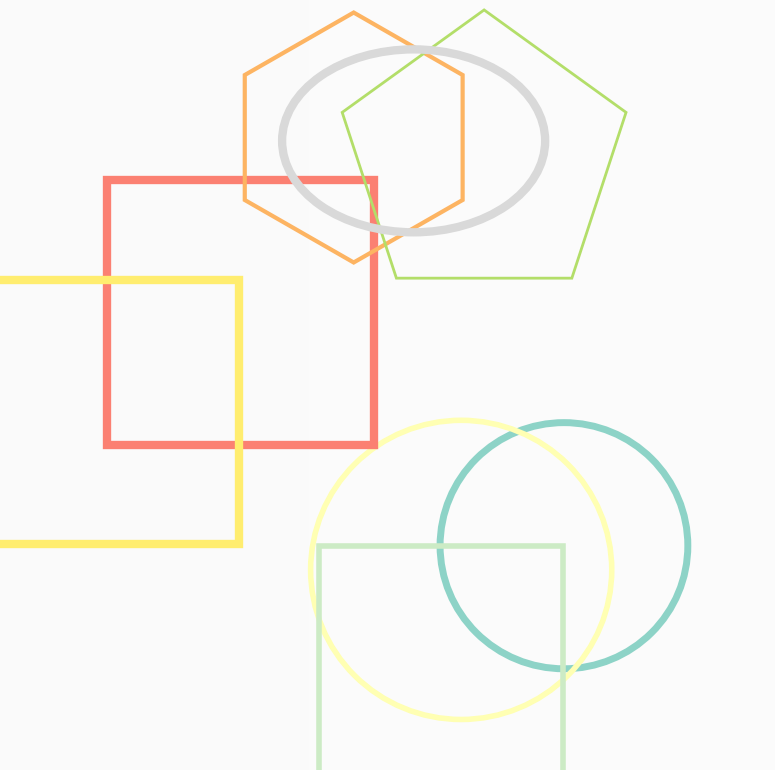[{"shape": "circle", "thickness": 2.5, "radius": 0.8, "center": [0.728, 0.291]}, {"shape": "circle", "thickness": 2, "radius": 0.97, "center": [0.595, 0.26]}, {"shape": "square", "thickness": 3, "radius": 0.86, "center": [0.31, 0.594]}, {"shape": "hexagon", "thickness": 1.5, "radius": 0.81, "center": [0.456, 0.821]}, {"shape": "pentagon", "thickness": 1, "radius": 0.96, "center": [0.625, 0.795]}, {"shape": "oval", "thickness": 3, "radius": 0.85, "center": [0.534, 0.817]}, {"shape": "square", "thickness": 2, "radius": 0.79, "center": [0.569, 0.133]}, {"shape": "square", "thickness": 3, "radius": 0.86, "center": [0.137, 0.465]}]